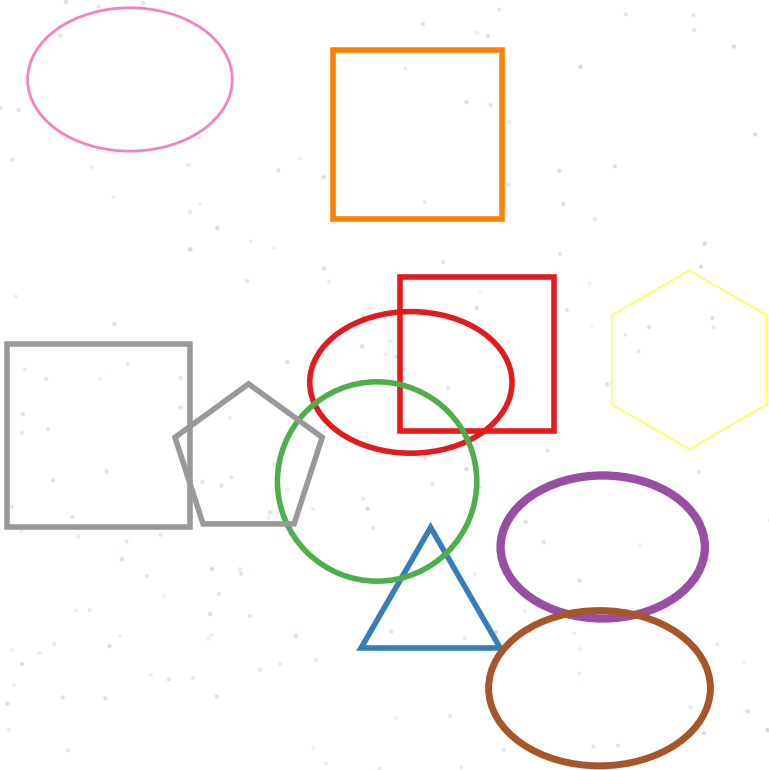[{"shape": "square", "thickness": 2, "radius": 0.5, "center": [0.619, 0.54]}, {"shape": "oval", "thickness": 2, "radius": 0.66, "center": [0.534, 0.503]}, {"shape": "triangle", "thickness": 2, "radius": 0.52, "center": [0.559, 0.211]}, {"shape": "circle", "thickness": 2, "radius": 0.65, "center": [0.49, 0.375]}, {"shape": "oval", "thickness": 3, "radius": 0.66, "center": [0.783, 0.29]}, {"shape": "square", "thickness": 2, "radius": 0.55, "center": [0.542, 0.825]}, {"shape": "hexagon", "thickness": 0.5, "radius": 0.58, "center": [0.895, 0.533]}, {"shape": "oval", "thickness": 2.5, "radius": 0.72, "center": [0.779, 0.106]}, {"shape": "oval", "thickness": 1, "radius": 0.66, "center": [0.169, 0.897]}, {"shape": "square", "thickness": 2, "radius": 0.6, "center": [0.128, 0.434]}, {"shape": "pentagon", "thickness": 2, "radius": 0.5, "center": [0.323, 0.401]}]